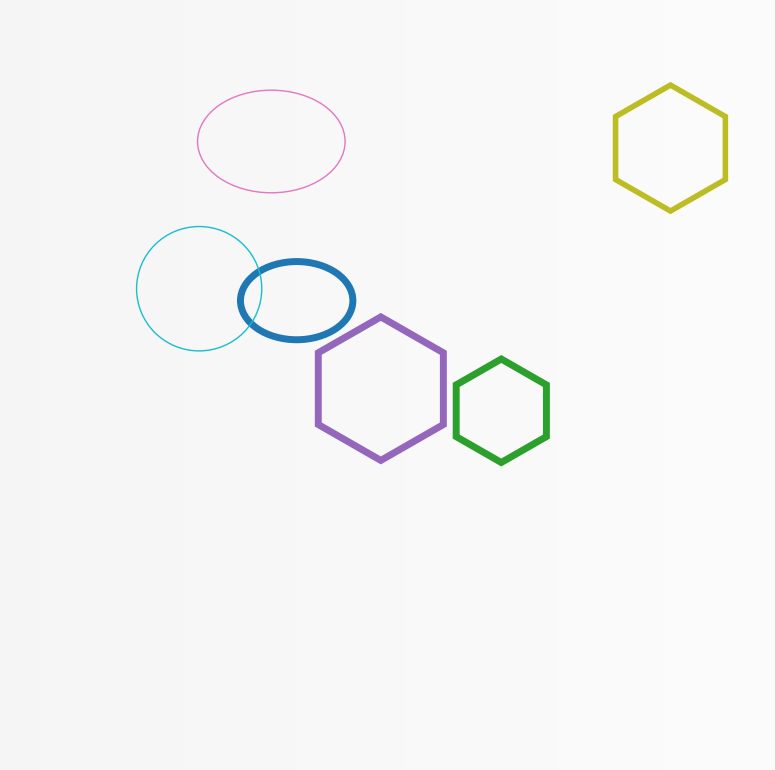[{"shape": "oval", "thickness": 2.5, "radius": 0.36, "center": [0.383, 0.61]}, {"shape": "hexagon", "thickness": 2.5, "radius": 0.34, "center": [0.647, 0.467]}, {"shape": "hexagon", "thickness": 2.5, "radius": 0.47, "center": [0.491, 0.495]}, {"shape": "oval", "thickness": 0.5, "radius": 0.48, "center": [0.35, 0.816]}, {"shape": "hexagon", "thickness": 2, "radius": 0.41, "center": [0.865, 0.808]}, {"shape": "circle", "thickness": 0.5, "radius": 0.4, "center": [0.257, 0.625]}]